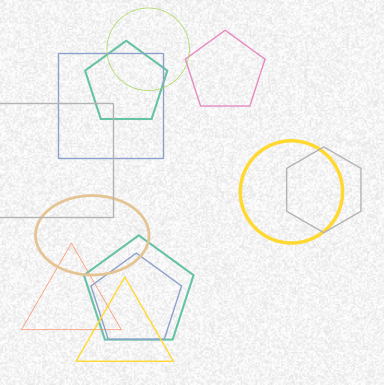[{"shape": "pentagon", "thickness": 1.5, "radius": 0.75, "center": [0.36, 0.239]}, {"shape": "pentagon", "thickness": 1.5, "radius": 0.56, "center": [0.328, 0.782]}, {"shape": "triangle", "thickness": 0.5, "radius": 0.75, "center": [0.185, 0.219]}, {"shape": "square", "thickness": 1, "radius": 0.68, "center": [0.286, 0.726]}, {"shape": "pentagon", "thickness": 1, "radius": 0.62, "center": [0.354, 0.219]}, {"shape": "pentagon", "thickness": 1, "radius": 0.54, "center": [0.585, 0.813]}, {"shape": "circle", "thickness": 0.5, "radius": 0.54, "center": [0.385, 0.872]}, {"shape": "circle", "thickness": 2.5, "radius": 0.66, "center": [0.757, 0.502]}, {"shape": "triangle", "thickness": 1, "radius": 0.73, "center": [0.324, 0.135]}, {"shape": "oval", "thickness": 2, "radius": 0.74, "center": [0.24, 0.389]}, {"shape": "hexagon", "thickness": 1, "radius": 0.56, "center": [0.841, 0.507]}, {"shape": "square", "thickness": 1, "radius": 0.74, "center": [0.145, 0.585]}]